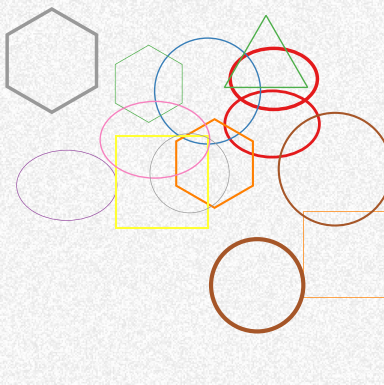[{"shape": "oval", "thickness": 2, "radius": 0.61, "center": [0.707, 0.678]}, {"shape": "oval", "thickness": 2.5, "radius": 0.57, "center": [0.711, 0.795]}, {"shape": "circle", "thickness": 1, "radius": 0.69, "center": [0.539, 0.764]}, {"shape": "hexagon", "thickness": 0.5, "radius": 0.5, "center": [0.386, 0.782]}, {"shape": "triangle", "thickness": 1, "radius": 0.62, "center": [0.691, 0.835]}, {"shape": "oval", "thickness": 0.5, "radius": 0.65, "center": [0.174, 0.519]}, {"shape": "square", "thickness": 0.5, "radius": 0.56, "center": [0.899, 0.341]}, {"shape": "hexagon", "thickness": 1.5, "radius": 0.58, "center": [0.557, 0.575]}, {"shape": "square", "thickness": 1.5, "radius": 0.6, "center": [0.42, 0.528]}, {"shape": "circle", "thickness": 1.5, "radius": 0.73, "center": [0.87, 0.561]}, {"shape": "circle", "thickness": 3, "radius": 0.6, "center": [0.668, 0.259]}, {"shape": "oval", "thickness": 1, "radius": 0.71, "center": [0.402, 0.637]}, {"shape": "circle", "thickness": 0.5, "radius": 0.51, "center": [0.492, 0.55]}, {"shape": "hexagon", "thickness": 2.5, "radius": 0.67, "center": [0.135, 0.842]}]